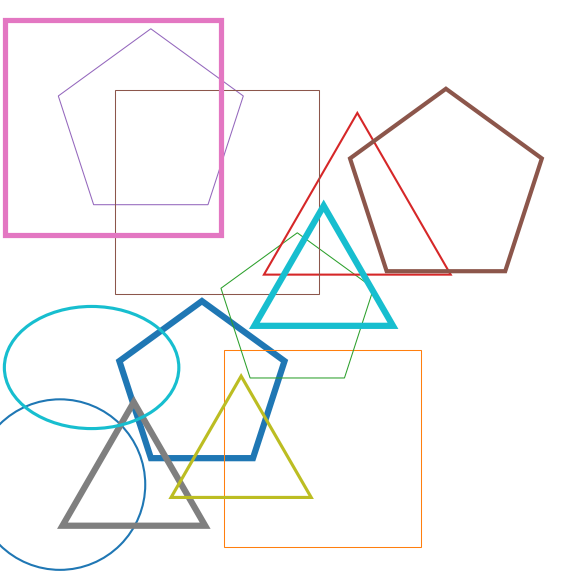[{"shape": "pentagon", "thickness": 3, "radius": 0.75, "center": [0.35, 0.327]}, {"shape": "circle", "thickness": 1, "radius": 0.74, "center": [0.104, 0.16]}, {"shape": "square", "thickness": 0.5, "radius": 0.85, "center": [0.559, 0.223]}, {"shape": "pentagon", "thickness": 0.5, "radius": 0.69, "center": [0.515, 0.457]}, {"shape": "triangle", "thickness": 1, "radius": 0.93, "center": [0.619, 0.617]}, {"shape": "pentagon", "thickness": 0.5, "radius": 0.84, "center": [0.261, 0.781]}, {"shape": "pentagon", "thickness": 2, "radius": 0.87, "center": [0.772, 0.671]}, {"shape": "square", "thickness": 0.5, "radius": 0.88, "center": [0.375, 0.667]}, {"shape": "square", "thickness": 2.5, "radius": 0.93, "center": [0.196, 0.778]}, {"shape": "triangle", "thickness": 3, "radius": 0.71, "center": [0.232, 0.16]}, {"shape": "triangle", "thickness": 1.5, "radius": 0.7, "center": [0.418, 0.208]}, {"shape": "oval", "thickness": 1.5, "radius": 0.76, "center": [0.159, 0.363]}, {"shape": "triangle", "thickness": 3, "radius": 0.69, "center": [0.56, 0.504]}]